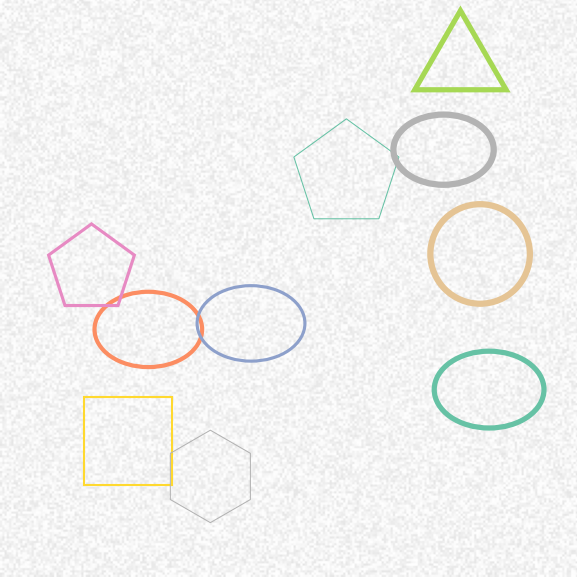[{"shape": "oval", "thickness": 2.5, "radius": 0.48, "center": [0.847, 0.325]}, {"shape": "pentagon", "thickness": 0.5, "radius": 0.48, "center": [0.6, 0.698]}, {"shape": "oval", "thickness": 2, "radius": 0.47, "center": [0.257, 0.429]}, {"shape": "oval", "thickness": 1.5, "radius": 0.47, "center": [0.435, 0.439]}, {"shape": "pentagon", "thickness": 1.5, "radius": 0.39, "center": [0.158, 0.533]}, {"shape": "triangle", "thickness": 2.5, "radius": 0.46, "center": [0.797, 0.889]}, {"shape": "square", "thickness": 1, "radius": 0.38, "center": [0.221, 0.235]}, {"shape": "circle", "thickness": 3, "radius": 0.43, "center": [0.831, 0.559]}, {"shape": "hexagon", "thickness": 0.5, "radius": 0.4, "center": [0.364, 0.174]}, {"shape": "oval", "thickness": 3, "radius": 0.43, "center": [0.768, 0.74]}]